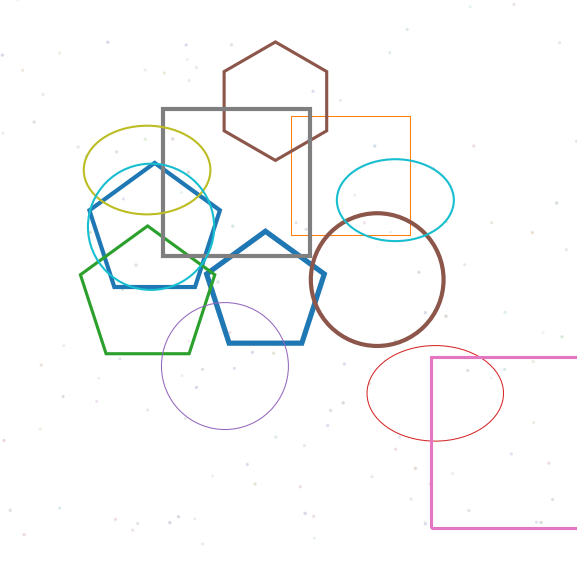[{"shape": "pentagon", "thickness": 2.5, "radius": 0.54, "center": [0.46, 0.492]}, {"shape": "pentagon", "thickness": 2, "radius": 0.59, "center": [0.268, 0.598]}, {"shape": "square", "thickness": 0.5, "radius": 0.52, "center": [0.606, 0.696]}, {"shape": "pentagon", "thickness": 1.5, "radius": 0.61, "center": [0.256, 0.486]}, {"shape": "oval", "thickness": 0.5, "radius": 0.59, "center": [0.754, 0.318]}, {"shape": "circle", "thickness": 0.5, "radius": 0.55, "center": [0.39, 0.365]}, {"shape": "circle", "thickness": 2, "radius": 0.57, "center": [0.653, 0.515]}, {"shape": "hexagon", "thickness": 1.5, "radius": 0.51, "center": [0.477, 0.824]}, {"shape": "square", "thickness": 1.5, "radius": 0.74, "center": [0.894, 0.233]}, {"shape": "square", "thickness": 2, "radius": 0.64, "center": [0.409, 0.683]}, {"shape": "oval", "thickness": 1, "radius": 0.55, "center": [0.255, 0.705]}, {"shape": "oval", "thickness": 1, "radius": 0.51, "center": [0.685, 0.653]}, {"shape": "circle", "thickness": 1, "radius": 0.55, "center": [0.262, 0.606]}]